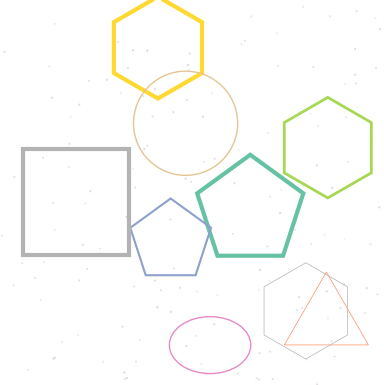[{"shape": "pentagon", "thickness": 3, "radius": 0.72, "center": [0.65, 0.453]}, {"shape": "triangle", "thickness": 0.5, "radius": 0.63, "center": [0.848, 0.167]}, {"shape": "pentagon", "thickness": 1.5, "radius": 0.55, "center": [0.443, 0.374]}, {"shape": "oval", "thickness": 1, "radius": 0.53, "center": [0.546, 0.104]}, {"shape": "hexagon", "thickness": 2, "radius": 0.65, "center": [0.851, 0.616]}, {"shape": "hexagon", "thickness": 3, "radius": 0.66, "center": [0.41, 0.876]}, {"shape": "circle", "thickness": 1, "radius": 0.68, "center": [0.482, 0.68]}, {"shape": "hexagon", "thickness": 0.5, "radius": 0.63, "center": [0.794, 0.192]}, {"shape": "square", "thickness": 3, "radius": 0.69, "center": [0.197, 0.476]}]